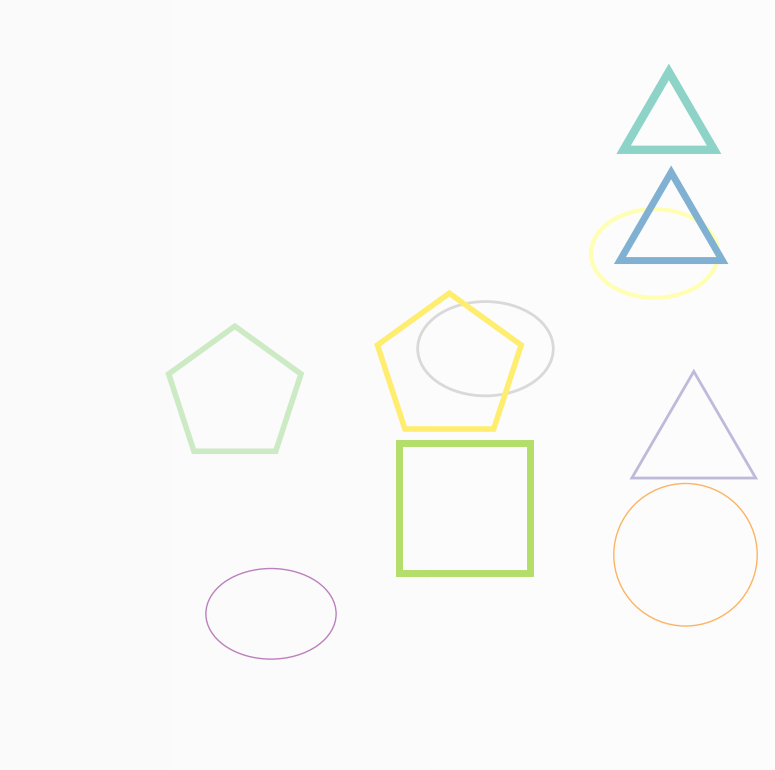[{"shape": "triangle", "thickness": 3, "radius": 0.34, "center": [0.863, 0.839]}, {"shape": "oval", "thickness": 1.5, "radius": 0.41, "center": [0.845, 0.671]}, {"shape": "triangle", "thickness": 1, "radius": 0.46, "center": [0.895, 0.425]}, {"shape": "triangle", "thickness": 2.5, "radius": 0.38, "center": [0.866, 0.7]}, {"shape": "circle", "thickness": 0.5, "radius": 0.46, "center": [0.885, 0.28]}, {"shape": "square", "thickness": 2.5, "radius": 0.42, "center": [0.599, 0.34]}, {"shape": "oval", "thickness": 1, "radius": 0.44, "center": [0.626, 0.547]}, {"shape": "oval", "thickness": 0.5, "radius": 0.42, "center": [0.35, 0.203]}, {"shape": "pentagon", "thickness": 2, "radius": 0.45, "center": [0.303, 0.487]}, {"shape": "pentagon", "thickness": 2, "radius": 0.49, "center": [0.58, 0.522]}]